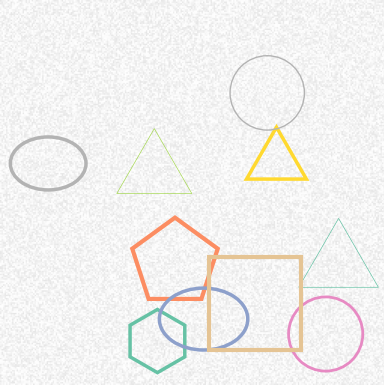[{"shape": "triangle", "thickness": 0.5, "radius": 0.6, "center": [0.879, 0.313]}, {"shape": "hexagon", "thickness": 2.5, "radius": 0.41, "center": [0.409, 0.114]}, {"shape": "pentagon", "thickness": 3, "radius": 0.58, "center": [0.455, 0.318]}, {"shape": "oval", "thickness": 2.5, "radius": 0.57, "center": [0.529, 0.171]}, {"shape": "circle", "thickness": 2, "radius": 0.48, "center": [0.846, 0.132]}, {"shape": "triangle", "thickness": 0.5, "radius": 0.56, "center": [0.401, 0.554]}, {"shape": "triangle", "thickness": 2.5, "radius": 0.45, "center": [0.718, 0.58]}, {"shape": "square", "thickness": 3, "radius": 0.6, "center": [0.663, 0.212]}, {"shape": "circle", "thickness": 1, "radius": 0.48, "center": [0.694, 0.759]}, {"shape": "oval", "thickness": 2.5, "radius": 0.49, "center": [0.125, 0.575]}]